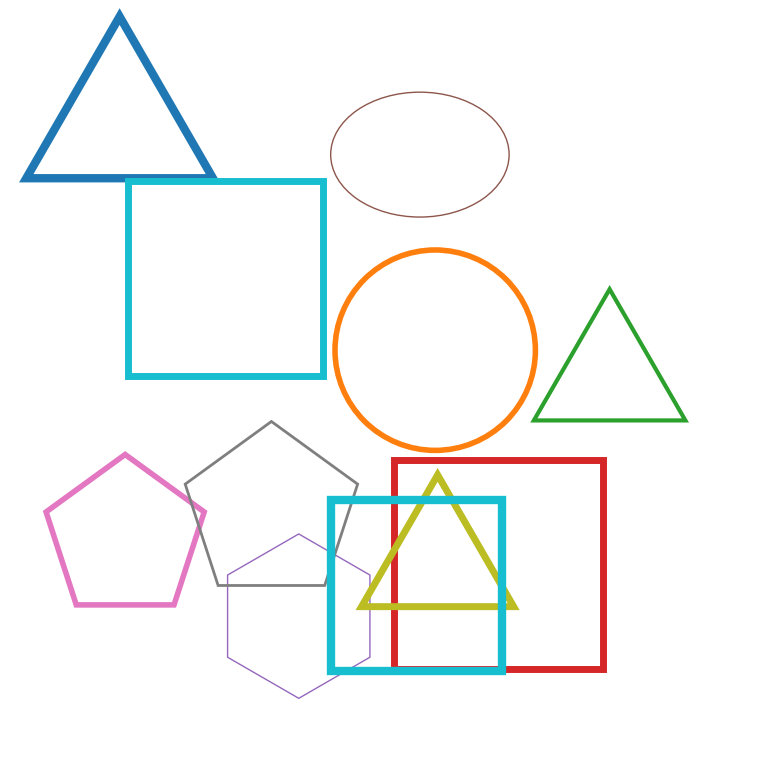[{"shape": "triangle", "thickness": 3, "radius": 0.7, "center": [0.155, 0.839]}, {"shape": "circle", "thickness": 2, "radius": 0.65, "center": [0.565, 0.545]}, {"shape": "triangle", "thickness": 1.5, "radius": 0.57, "center": [0.792, 0.511]}, {"shape": "square", "thickness": 2.5, "radius": 0.68, "center": [0.648, 0.267]}, {"shape": "hexagon", "thickness": 0.5, "radius": 0.53, "center": [0.388, 0.2]}, {"shape": "oval", "thickness": 0.5, "radius": 0.58, "center": [0.545, 0.799]}, {"shape": "pentagon", "thickness": 2, "radius": 0.54, "center": [0.163, 0.302]}, {"shape": "pentagon", "thickness": 1, "radius": 0.59, "center": [0.352, 0.335]}, {"shape": "triangle", "thickness": 2.5, "radius": 0.57, "center": [0.568, 0.269]}, {"shape": "square", "thickness": 3, "radius": 0.56, "center": [0.541, 0.24]}, {"shape": "square", "thickness": 2.5, "radius": 0.63, "center": [0.292, 0.639]}]